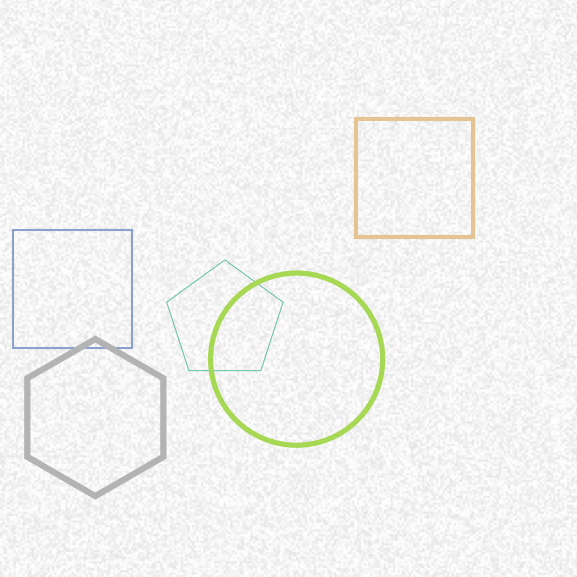[{"shape": "pentagon", "thickness": 0.5, "radius": 0.53, "center": [0.389, 0.443]}, {"shape": "square", "thickness": 1, "radius": 0.51, "center": [0.126, 0.498]}, {"shape": "circle", "thickness": 2.5, "radius": 0.75, "center": [0.514, 0.377]}, {"shape": "square", "thickness": 2, "radius": 0.51, "center": [0.717, 0.69]}, {"shape": "hexagon", "thickness": 3, "radius": 0.68, "center": [0.165, 0.276]}]